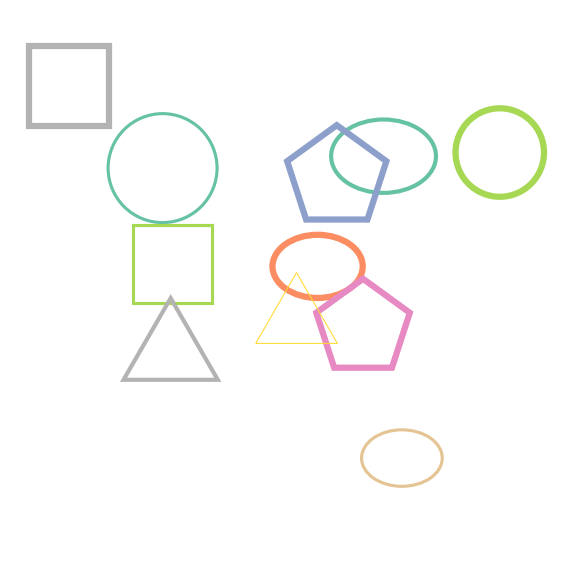[{"shape": "circle", "thickness": 1.5, "radius": 0.47, "center": [0.282, 0.708]}, {"shape": "oval", "thickness": 2, "radius": 0.45, "center": [0.664, 0.729]}, {"shape": "oval", "thickness": 3, "radius": 0.39, "center": [0.55, 0.538]}, {"shape": "pentagon", "thickness": 3, "radius": 0.45, "center": [0.583, 0.692]}, {"shape": "pentagon", "thickness": 3, "radius": 0.43, "center": [0.629, 0.431]}, {"shape": "square", "thickness": 1.5, "radius": 0.34, "center": [0.299, 0.542]}, {"shape": "circle", "thickness": 3, "radius": 0.38, "center": [0.865, 0.735]}, {"shape": "triangle", "thickness": 0.5, "radius": 0.41, "center": [0.513, 0.445]}, {"shape": "oval", "thickness": 1.5, "radius": 0.35, "center": [0.696, 0.206]}, {"shape": "triangle", "thickness": 2, "radius": 0.47, "center": [0.296, 0.389]}, {"shape": "square", "thickness": 3, "radius": 0.35, "center": [0.12, 0.85]}]